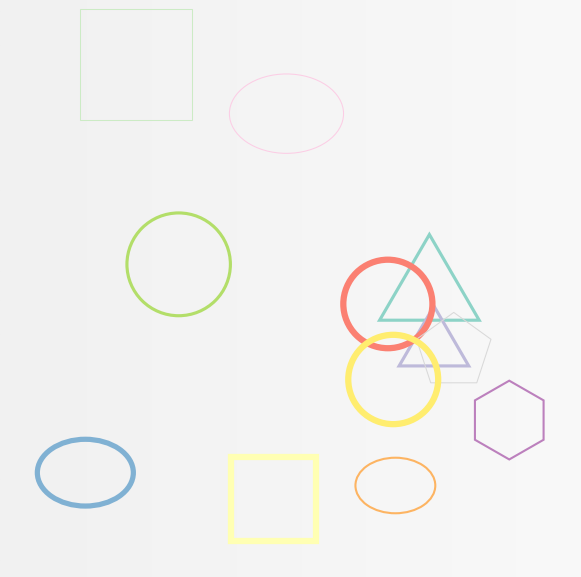[{"shape": "triangle", "thickness": 1.5, "radius": 0.49, "center": [0.739, 0.494]}, {"shape": "square", "thickness": 3, "radius": 0.37, "center": [0.47, 0.135]}, {"shape": "triangle", "thickness": 1.5, "radius": 0.35, "center": [0.747, 0.4]}, {"shape": "circle", "thickness": 3, "radius": 0.38, "center": [0.667, 0.473]}, {"shape": "oval", "thickness": 2.5, "radius": 0.41, "center": [0.147, 0.181]}, {"shape": "oval", "thickness": 1, "radius": 0.34, "center": [0.68, 0.158]}, {"shape": "circle", "thickness": 1.5, "radius": 0.44, "center": [0.307, 0.541]}, {"shape": "oval", "thickness": 0.5, "radius": 0.49, "center": [0.493, 0.802]}, {"shape": "pentagon", "thickness": 0.5, "radius": 0.34, "center": [0.781, 0.391]}, {"shape": "hexagon", "thickness": 1, "radius": 0.34, "center": [0.876, 0.272]}, {"shape": "square", "thickness": 0.5, "radius": 0.48, "center": [0.234, 0.888]}, {"shape": "circle", "thickness": 3, "radius": 0.39, "center": [0.677, 0.342]}]